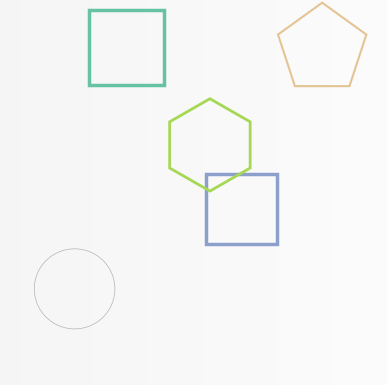[{"shape": "square", "thickness": 2.5, "radius": 0.48, "center": [0.326, 0.877]}, {"shape": "square", "thickness": 2.5, "radius": 0.45, "center": [0.624, 0.458]}, {"shape": "hexagon", "thickness": 2, "radius": 0.6, "center": [0.542, 0.624]}, {"shape": "pentagon", "thickness": 1.5, "radius": 0.6, "center": [0.831, 0.873]}, {"shape": "circle", "thickness": 0.5, "radius": 0.52, "center": [0.193, 0.25]}]